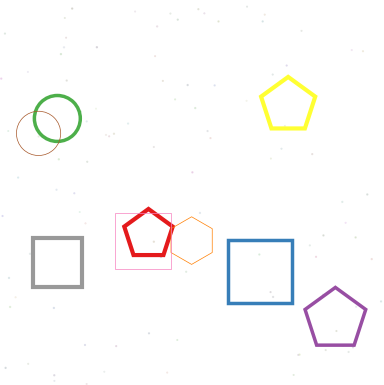[{"shape": "pentagon", "thickness": 3, "radius": 0.33, "center": [0.386, 0.391]}, {"shape": "square", "thickness": 2.5, "radius": 0.41, "center": [0.675, 0.294]}, {"shape": "circle", "thickness": 2.5, "radius": 0.3, "center": [0.149, 0.692]}, {"shape": "pentagon", "thickness": 2.5, "radius": 0.41, "center": [0.871, 0.171]}, {"shape": "hexagon", "thickness": 0.5, "radius": 0.31, "center": [0.498, 0.375]}, {"shape": "pentagon", "thickness": 3, "radius": 0.37, "center": [0.748, 0.726]}, {"shape": "circle", "thickness": 0.5, "radius": 0.29, "center": [0.1, 0.654]}, {"shape": "square", "thickness": 0.5, "radius": 0.36, "center": [0.372, 0.374]}, {"shape": "square", "thickness": 3, "radius": 0.32, "center": [0.15, 0.319]}]